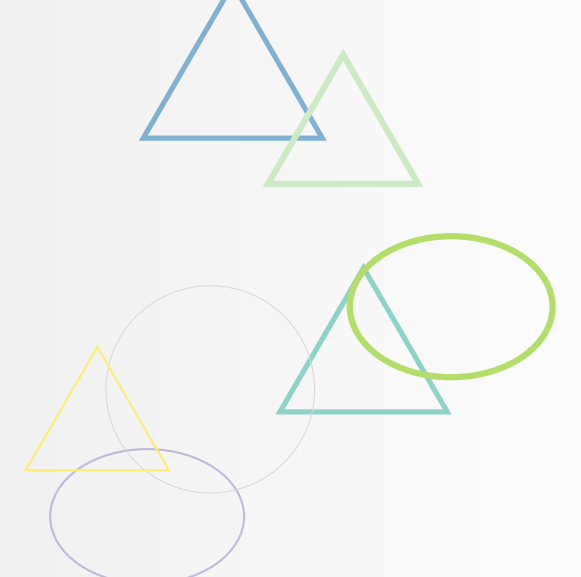[{"shape": "triangle", "thickness": 2.5, "radius": 0.83, "center": [0.626, 0.369]}, {"shape": "oval", "thickness": 1, "radius": 0.83, "center": [0.253, 0.105]}, {"shape": "triangle", "thickness": 2.5, "radius": 0.89, "center": [0.4, 0.849]}, {"shape": "oval", "thickness": 3, "radius": 0.87, "center": [0.776, 0.468]}, {"shape": "circle", "thickness": 0.5, "radius": 0.9, "center": [0.362, 0.325]}, {"shape": "triangle", "thickness": 3, "radius": 0.74, "center": [0.59, 0.755]}, {"shape": "triangle", "thickness": 1, "radius": 0.71, "center": [0.167, 0.256]}]